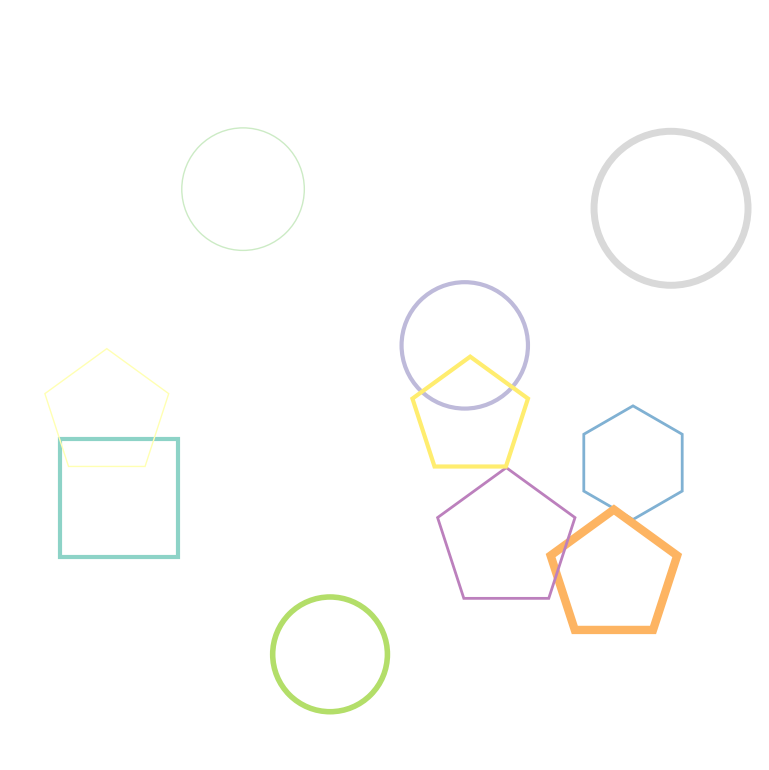[{"shape": "square", "thickness": 1.5, "radius": 0.38, "center": [0.154, 0.354]}, {"shape": "pentagon", "thickness": 0.5, "radius": 0.42, "center": [0.139, 0.463]}, {"shape": "circle", "thickness": 1.5, "radius": 0.41, "center": [0.604, 0.551]}, {"shape": "hexagon", "thickness": 1, "radius": 0.37, "center": [0.822, 0.399]}, {"shape": "pentagon", "thickness": 3, "radius": 0.43, "center": [0.797, 0.252]}, {"shape": "circle", "thickness": 2, "radius": 0.37, "center": [0.429, 0.15]}, {"shape": "circle", "thickness": 2.5, "radius": 0.5, "center": [0.871, 0.729]}, {"shape": "pentagon", "thickness": 1, "radius": 0.47, "center": [0.658, 0.299]}, {"shape": "circle", "thickness": 0.5, "radius": 0.4, "center": [0.316, 0.754]}, {"shape": "pentagon", "thickness": 1.5, "radius": 0.39, "center": [0.611, 0.458]}]